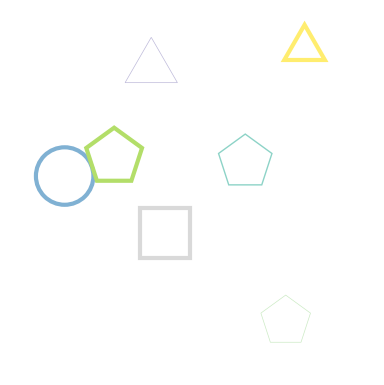[{"shape": "pentagon", "thickness": 1, "radius": 0.36, "center": [0.637, 0.579]}, {"shape": "triangle", "thickness": 0.5, "radius": 0.39, "center": [0.393, 0.825]}, {"shape": "circle", "thickness": 3, "radius": 0.37, "center": [0.168, 0.543]}, {"shape": "pentagon", "thickness": 3, "radius": 0.38, "center": [0.296, 0.592]}, {"shape": "square", "thickness": 3, "radius": 0.33, "center": [0.428, 0.394]}, {"shape": "pentagon", "thickness": 0.5, "radius": 0.34, "center": [0.742, 0.166]}, {"shape": "triangle", "thickness": 3, "radius": 0.3, "center": [0.791, 0.875]}]